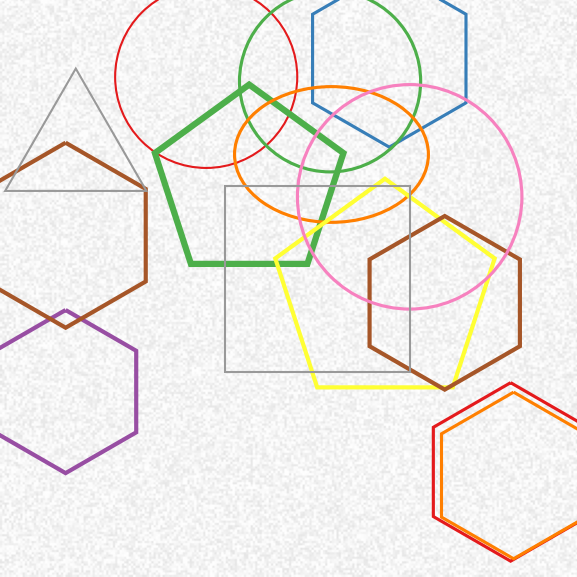[{"shape": "hexagon", "thickness": 1.5, "radius": 0.77, "center": [0.884, 0.182]}, {"shape": "circle", "thickness": 1, "radius": 0.79, "center": [0.357, 0.866]}, {"shape": "hexagon", "thickness": 1.5, "radius": 0.77, "center": [0.674, 0.898]}, {"shape": "pentagon", "thickness": 3, "radius": 0.86, "center": [0.431, 0.681]}, {"shape": "circle", "thickness": 1.5, "radius": 0.78, "center": [0.572, 0.858]}, {"shape": "hexagon", "thickness": 2, "radius": 0.71, "center": [0.114, 0.321]}, {"shape": "hexagon", "thickness": 1.5, "radius": 0.72, "center": [0.889, 0.176]}, {"shape": "oval", "thickness": 1.5, "radius": 0.84, "center": [0.574, 0.732]}, {"shape": "pentagon", "thickness": 2, "radius": 1.0, "center": [0.667, 0.49]}, {"shape": "hexagon", "thickness": 2, "radius": 0.75, "center": [0.77, 0.475]}, {"shape": "hexagon", "thickness": 2, "radius": 0.8, "center": [0.114, 0.592]}, {"shape": "circle", "thickness": 1.5, "radius": 0.97, "center": [0.709, 0.658]}, {"shape": "square", "thickness": 1, "radius": 0.8, "center": [0.55, 0.516]}, {"shape": "triangle", "thickness": 1, "radius": 0.71, "center": [0.131, 0.739]}]